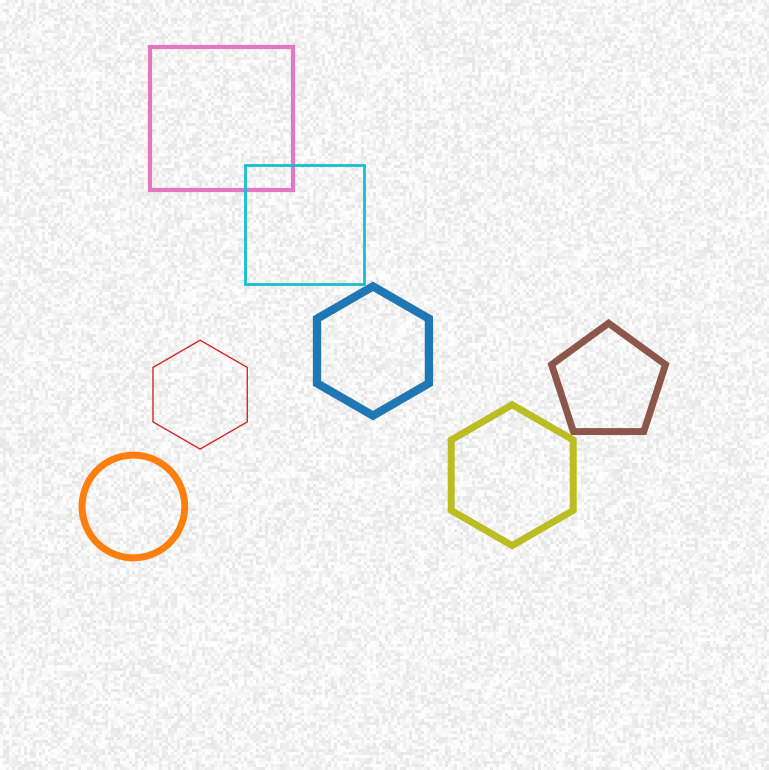[{"shape": "hexagon", "thickness": 3, "radius": 0.42, "center": [0.484, 0.544]}, {"shape": "circle", "thickness": 2.5, "radius": 0.33, "center": [0.173, 0.342]}, {"shape": "hexagon", "thickness": 0.5, "radius": 0.35, "center": [0.26, 0.487]}, {"shape": "pentagon", "thickness": 2.5, "radius": 0.39, "center": [0.79, 0.502]}, {"shape": "square", "thickness": 1.5, "radius": 0.46, "center": [0.288, 0.846]}, {"shape": "hexagon", "thickness": 2.5, "radius": 0.46, "center": [0.665, 0.383]}, {"shape": "square", "thickness": 1, "radius": 0.39, "center": [0.395, 0.709]}]